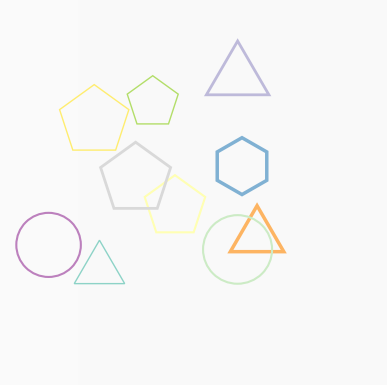[{"shape": "triangle", "thickness": 1, "radius": 0.38, "center": [0.257, 0.301]}, {"shape": "pentagon", "thickness": 1.5, "radius": 0.41, "center": [0.452, 0.463]}, {"shape": "triangle", "thickness": 2, "radius": 0.47, "center": [0.613, 0.8]}, {"shape": "hexagon", "thickness": 2.5, "radius": 0.37, "center": [0.625, 0.569]}, {"shape": "triangle", "thickness": 2.5, "radius": 0.4, "center": [0.663, 0.386]}, {"shape": "pentagon", "thickness": 1, "radius": 0.35, "center": [0.394, 0.734]}, {"shape": "pentagon", "thickness": 2, "radius": 0.47, "center": [0.35, 0.536]}, {"shape": "circle", "thickness": 1.5, "radius": 0.42, "center": [0.125, 0.364]}, {"shape": "circle", "thickness": 1.5, "radius": 0.45, "center": [0.613, 0.352]}, {"shape": "pentagon", "thickness": 1, "radius": 0.47, "center": [0.243, 0.686]}]